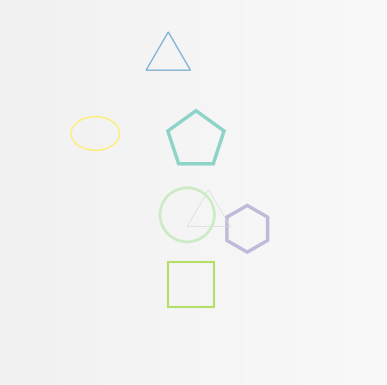[{"shape": "pentagon", "thickness": 2.5, "radius": 0.38, "center": [0.506, 0.636]}, {"shape": "hexagon", "thickness": 2.5, "radius": 0.3, "center": [0.638, 0.406]}, {"shape": "triangle", "thickness": 1, "radius": 0.33, "center": [0.434, 0.851]}, {"shape": "square", "thickness": 1.5, "radius": 0.29, "center": [0.493, 0.261]}, {"shape": "triangle", "thickness": 0.5, "radius": 0.32, "center": [0.538, 0.443]}, {"shape": "circle", "thickness": 2, "radius": 0.35, "center": [0.483, 0.442]}, {"shape": "oval", "thickness": 1, "radius": 0.31, "center": [0.246, 0.653]}]